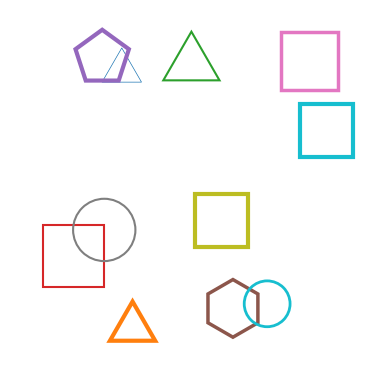[{"shape": "triangle", "thickness": 0.5, "radius": 0.3, "center": [0.316, 0.816]}, {"shape": "triangle", "thickness": 3, "radius": 0.34, "center": [0.344, 0.149]}, {"shape": "triangle", "thickness": 1.5, "radius": 0.42, "center": [0.497, 0.833]}, {"shape": "square", "thickness": 1.5, "radius": 0.4, "center": [0.191, 0.335]}, {"shape": "pentagon", "thickness": 3, "radius": 0.36, "center": [0.265, 0.85]}, {"shape": "hexagon", "thickness": 2.5, "radius": 0.37, "center": [0.605, 0.199]}, {"shape": "square", "thickness": 2.5, "radius": 0.37, "center": [0.804, 0.841]}, {"shape": "circle", "thickness": 1.5, "radius": 0.4, "center": [0.271, 0.403]}, {"shape": "square", "thickness": 3, "radius": 0.35, "center": [0.576, 0.427]}, {"shape": "circle", "thickness": 2, "radius": 0.3, "center": [0.694, 0.211]}, {"shape": "square", "thickness": 3, "radius": 0.34, "center": [0.849, 0.661]}]